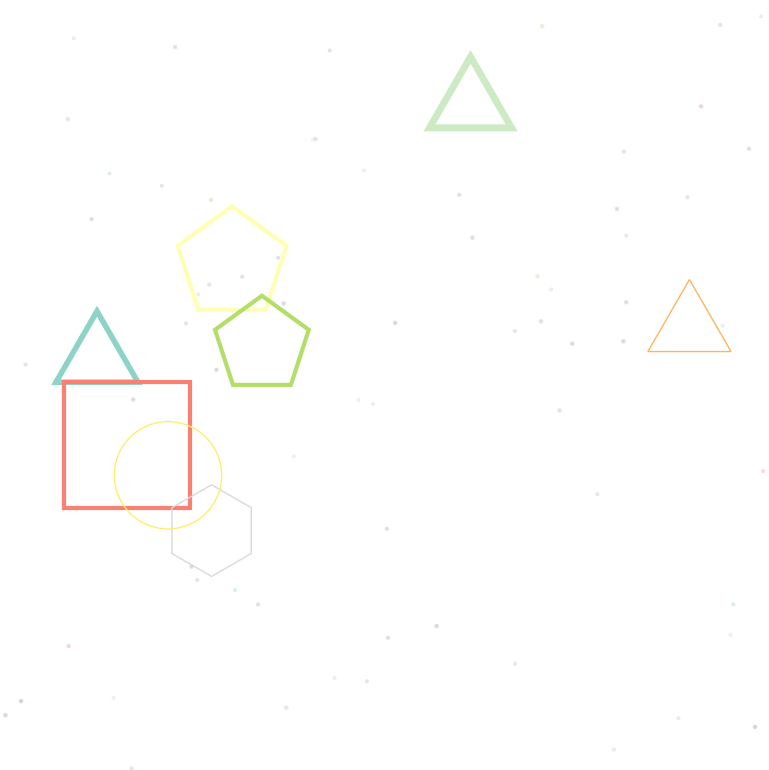[{"shape": "triangle", "thickness": 2, "radius": 0.31, "center": [0.126, 0.534]}, {"shape": "pentagon", "thickness": 1.5, "radius": 0.37, "center": [0.301, 0.658]}, {"shape": "square", "thickness": 1.5, "radius": 0.41, "center": [0.165, 0.422]}, {"shape": "triangle", "thickness": 0.5, "radius": 0.31, "center": [0.895, 0.575]}, {"shape": "pentagon", "thickness": 1.5, "radius": 0.32, "center": [0.34, 0.552]}, {"shape": "hexagon", "thickness": 0.5, "radius": 0.3, "center": [0.275, 0.311]}, {"shape": "triangle", "thickness": 2.5, "radius": 0.31, "center": [0.611, 0.865]}, {"shape": "circle", "thickness": 0.5, "radius": 0.35, "center": [0.218, 0.383]}]